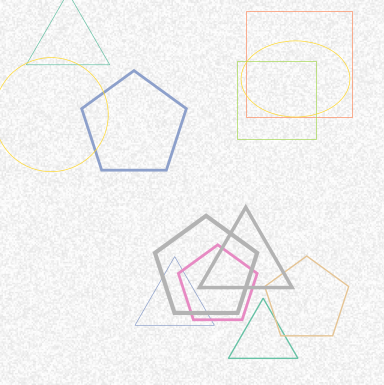[{"shape": "triangle", "thickness": 1, "radius": 0.52, "center": [0.684, 0.121]}, {"shape": "triangle", "thickness": 0.5, "radius": 0.63, "center": [0.177, 0.894]}, {"shape": "square", "thickness": 0.5, "radius": 0.69, "center": [0.777, 0.834]}, {"shape": "triangle", "thickness": 0.5, "radius": 0.6, "center": [0.454, 0.215]}, {"shape": "pentagon", "thickness": 2, "radius": 0.71, "center": [0.348, 0.674]}, {"shape": "pentagon", "thickness": 2, "radius": 0.54, "center": [0.566, 0.256]}, {"shape": "square", "thickness": 0.5, "radius": 0.51, "center": [0.718, 0.741]}, {"shape": "circle", "thickness": 0.5, "radius": 0.74, "center": [0.133, 0.702]}, {"shape": "oval", "thickness": 0.5, "radius": 0.71, "center": [0.767, 0.795]}, {"shape": "pentagon", "thickness": 1, "radius": 0.57, "center": [0.797, 0.22]}, {"shape": "triangle", "thickness": 2.5, "radius": 0.7, "center": [0.638, 0.323]}, {"shape": "pentagon", "thickness": 3, "radius": 0.7, "center": [0.535, 0.3]}]